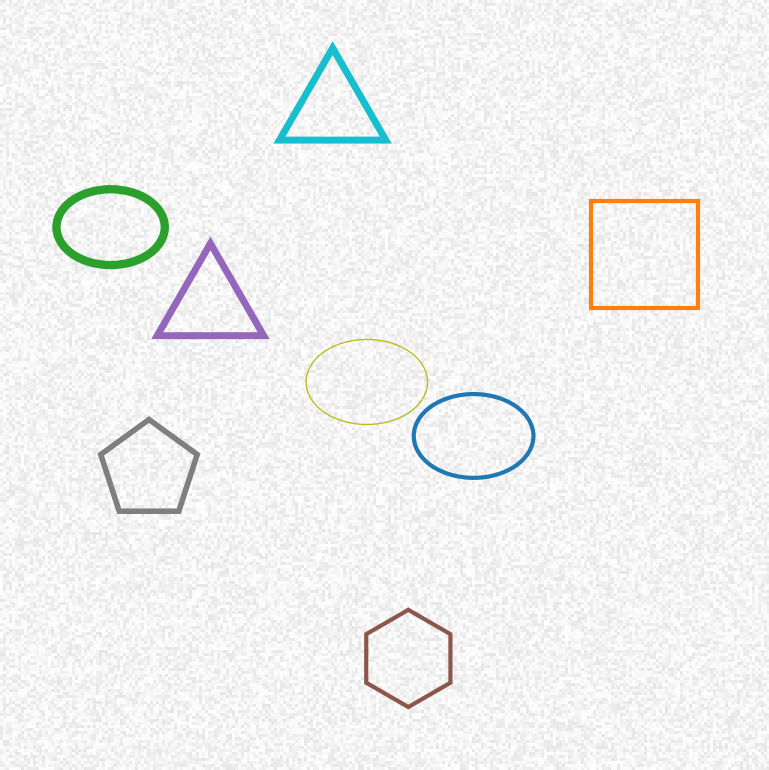[{"shape": "oval", "thickness": 1.5, "radius": 0.39, "center": [0.615, 0.434]}, {"shape": "square", "thickness": 1.5, "radius": 0.35, "center": [0.837, 0.669]}, {"shape": "oval", "thickness": 3, "radius": 0.35, "center": [0.144, 0.705]}, {"shape": "triangle", "thickness": 2.5, "radius": 0.4, "center": [0.273, 0.604]}, {"shape": "hexagon", "thickness": 1.5, "radius": 0.32, "center": [0.53, 0.145]}, {"shape": "pentagon", "thickness": 2, "radius": 0.33, "center": [0.193, 0.389]}, {"shape": "oval", "thickness": 0.5, "radius": 0.39, "center": [0.476, 0.504]}, {"shape": "triangle", "thickness": 2.5, "radius": 0.4, "center": [0.432, 0.858]}]